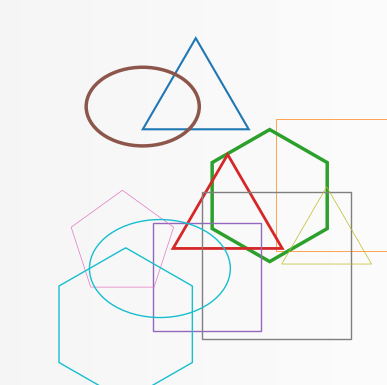[{"shape": "triangle", "thickness": 1.5, "radius": 0.79, "center": [0.505, 0.743]}, {"shape": "square", "thickness": 0.5, "radius": 0.86, "center": [0.886, 0.519]}, {"shape": "hexagon", "thickness": 2.5, "radius": 0.86, "center": [0.696, 0.492]}, {"shape": "triangle", "thickness": 2, "radius": 0.81, "center": [0.587, 0.436]}, {"shape": "square", "thickness": 1, "radius": 0.7, "center": [0.533, 0.281]}, {"shape": "oval", "thickness": 2.5, "radius": 0.73, "center": [0.368, 0.723]}, {"shape": "pentagon", "thickness": 0.5, "radius": 0.7, "center": [0.316, 0.367]}, {"shape": "square", "thickness": 1, "radius": 0.96, "center": [0.713, 0.31]}, {"shape": "triangle", "thickness": 0.5, "radius": 0.67, "center": [0.843, 0.381]}, {"shape": "hexagon", "thickness": 1, "radius": 0.99, "center": [0.324, 0.158]}, {"shape": "oval", "thickness": 1, "radius": 0.91, "center": [0.413, 0.302]}]